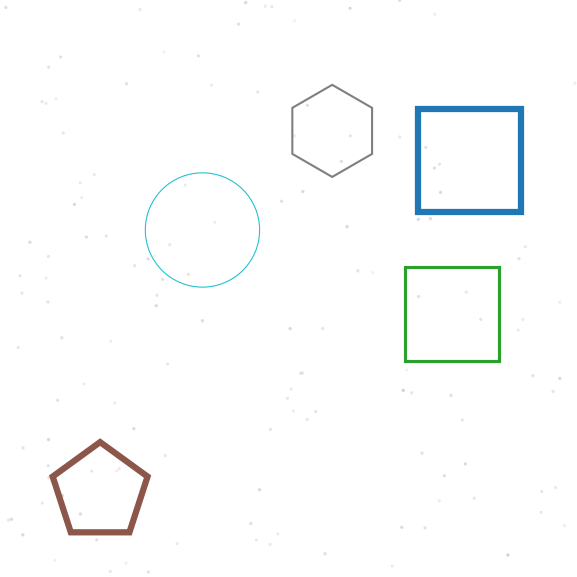[{"shape": "square", "thickness": 3, "radius": 0.44, "center": [0.813, 0.721]}, {"shape": "square", "thickness": 1.5, "radius": 0.41, "center": [0.783, 0.455]}, {"shape": "pentagon", "thickness": 3, "radius": 0.43, "center": [0.173, 0.147]}, {"shape": "hexagon", "thickness": 1, "radius": 0.4, "center": [0.575, 0.773]}, {"shape": "circle", "thickness": 0.5, "radius": 0.49, "center": [0.351, 0.601]}]